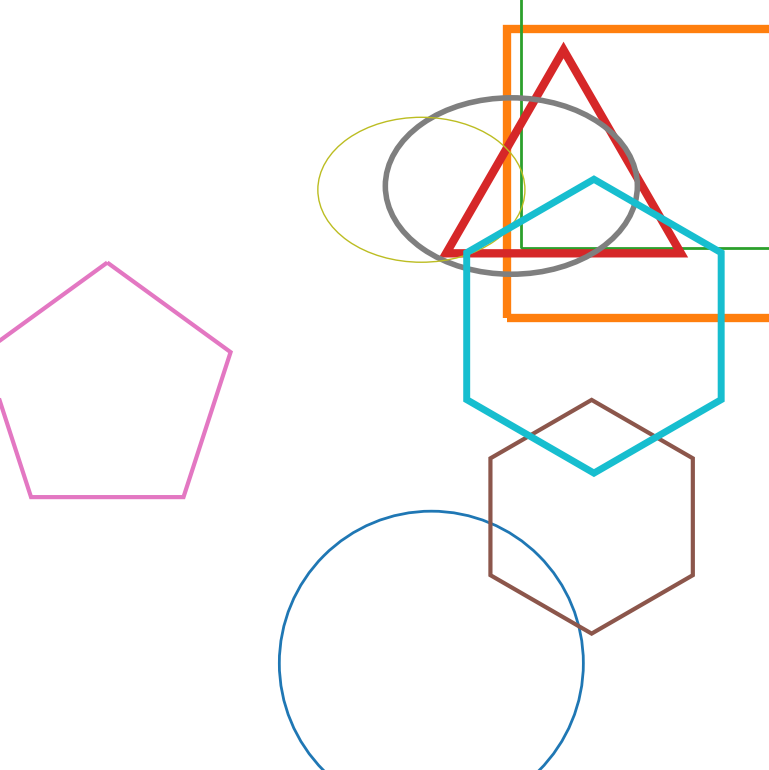[{"shape": "circle", "thickness": 1, "radius": 0.99, "center": [0.56, 0.139]}, {"shape": "square", "thickness": 3, "radius": 0.94, "center": [0.845, 0.775]}, {"shape": "square", "thickness": 1, "radius": 0.81, "center": [0.839, 0.84]}, {"shape": "triangle", "thickness": 3, "radius": 0.88, "center": [0.732, 0.759]}, {"shape": "hexagon", "thickness": 1.5, "radius": 0.76, "center": [0.768, 0.329]}, {"shape": "pentagon", "thickness": 1.5, "radius": 0.84, "center": [0.139, 0.491]}, {"shape": "oval", "thickness": 2, "radius": 0.82, "center": [0.664, 0.758]}, {"shape": "oval", "thickness": 0.5, "radius": 0.67, "center": [0.547, 0.754]}, {"shape": "hexagon", "thickness": 2.5, "radius": 0.95, "center": [0.771, 0.576]}]